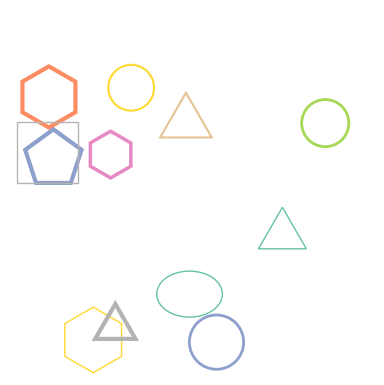[{"shape": "triangle", "thickness": 1, "radius": 0.36, "center": [0.734, 0.39]}, {"shape": "oval", "thickness": 1, "radius": 0.43, "center": [0.492, 0.236]}, {"shape": "hexagon", "thickness": 3, "radius": 0.4, "center": [0.127, 0.748]}, {"shape": "pentagon", "thickness": 3, "radius": 0.38, "center": [0.139, 0.587]}, {"shape": "circle", "thickness": 2, "radius": 0.35, "center": [0.562, 0.111]}, {"shape": "hexagon", "thickness": 2.5, "radius": 0.3, "center": [0.287, 0.598]}, {"shape": "circle", "thickness": 2, "radius": 0.31, "center": [0.845, 0.68]}, {"shape": "circle", "thickness": 1.5, "radius": 0.3, "center": [0.341, 0.772]}, {"shape": "hexagon", "thickness": 1, "radius": 0.43, "center": [0.242, 0.117]}, {"shape": "triangle", "thickness": 1.5, "radius": 0.39, "center": [0.483, 0.682]}, {"shape": "square", "thickness": 1, "radius": 0.39, "center": [0.123, 0.605]}, {"shape": "triangle", "thickness": 3, "radius": 0.3, "center": [0.3, 0.15]}]